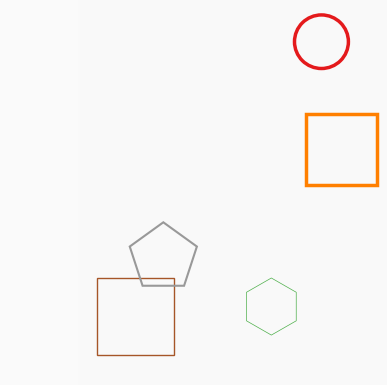[{"shape": "circle", "thickness": 2.5, "radius": 0.35, "center": [0.83, 0.892]}, {"shape": "hexagon", "thickness": 0.5, "radius": 0.37, "center": [0.7, 0.204]}, {"shape": "square", "thickness": 2.5, "radius": 0.46, "center": [0.882, 0.612]}, {"shape": "square", "thickness": 1, "radius": 0.5, "center": [0.349, 0.177]}, {"shape": "pentagon", "thickness": 1.5, "radius": 0.46, "center": [0.421, 0.331]}]